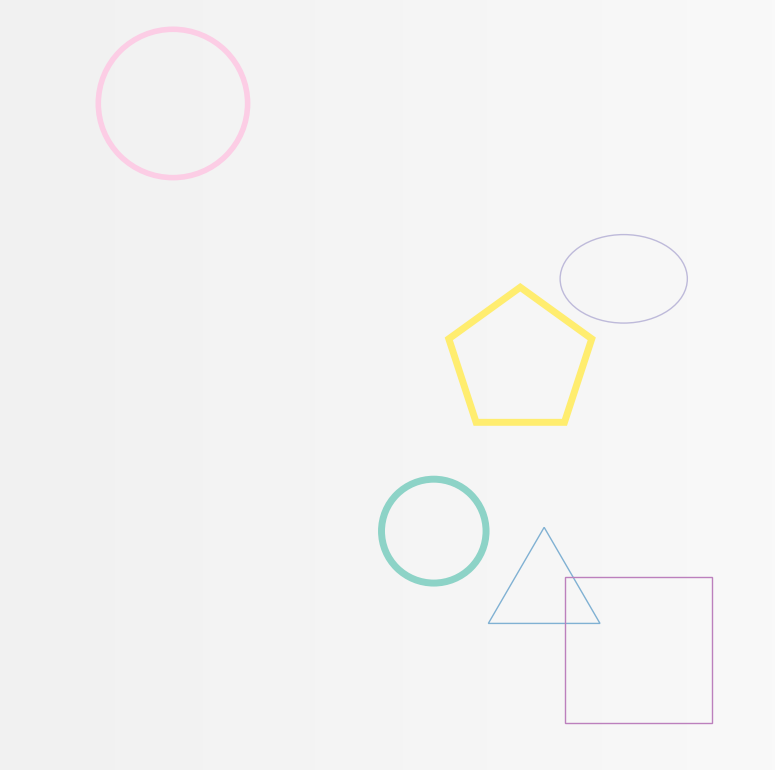[{"shape": "circle", "thickness": 2.5, "radius": 0.34, "center": [0.56, 0.31]}, {"shape": "oval", "thickness": 0.5, "radius": 0.41, "center": [0.805, 0.638]}, {"shape": "triangle", "thickness": 0.5, "radius": 0.42, "center": [0.702, 0.232]}, {"shape": "circle", "thickness": 2, "radius": 0.48, "center": [0.223, 0.866]}, {"shape": "square", "thickness": 0.5, "radius": 0.47, "center": [0.824, 0.156]}, {"shape": "pentagon", "thickness": 2.5, "radius": 0.48, "center": [0.671, 0.53]}]